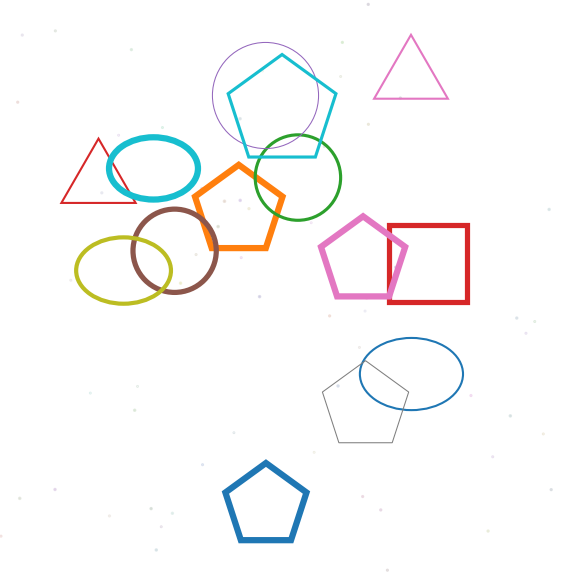[{"shape": "pentagon", "thickness": 3, "radius": 0.37, "center": [0.461, 0.124]}, {"shape": "oval", "thickness": 1, "radius": 0.45, "center": [0.712, 0.351]}, {"shape": "pentagon", "thickness": 3, "radius": 0.4, "center": [0.413, 0.634]}, {"shape": "circle", "thickness": 1.5, "radius": 0.37, "center": [0.516, 0.692]}, {"shape": "triangle", "thickness": 1, "radius": 0.37, "center": [0.171, 0.685]}, {"shape": "square", "thickness": 2.5, "radius": 0.33, "center": [0.741, 0.543]}, {"shape": "circle", "thickness": 0.5, "radius": 0.46, "center": [0.46, 0.834]}, {"shape": "circle", "thickness": 2.5, "radius": 0.36, "center": [0.302, 0.565]}, {"shape": "pentagon", "thickness": 3, "radius": 0.38, "center": [0.629, 0.548]}, {"shape": "triangle", "thickness": 1, "radius": 0.37, "center": [0.712, 0.865]}, {"shape": "pentagon", "thickness": 0.5, "radius": 0.39, "center": [0.633, 0.296]}, {"shape": "oval", "thickness": 2, "radius": 0.41, "center": [0.214, 0.531]}, {"shape": "pentagon", "thickness": 1.5, "radius": 0.49, "center": [0.488, 0.807]}, {"shape": "oval", "thickness": 3, "radius": 0.39, "center": [0.266, 0.708]}]